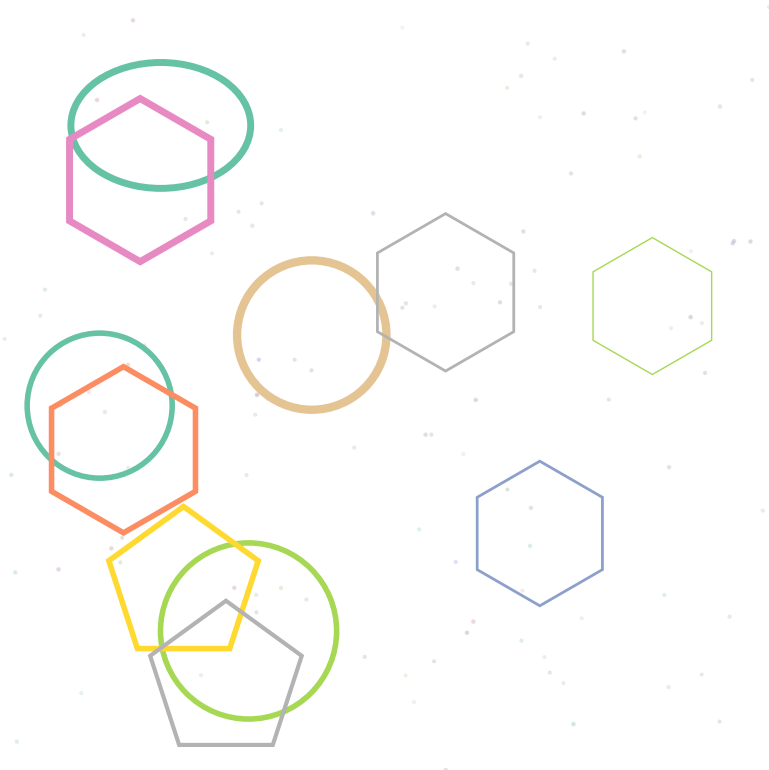[{"shape": "oval", "thickness": 2.5, "radius": 0.58, "center": [0.209, 0.837]}, {"shape": "circle", "thickness": 2, "radius": 0.47, "center": [0.129, 0.473]}, {"shape": "hexagon", "thickness": 2, "radius": 0.54, "center": [0.16, 0.416]}, {"shape": "hexagon", "thickness": 1, "radius": 0.47, "center": [0.701, 0.307]}, {"shape": "hexagon", "thickness": 2.5, "radius": 0.53, "center": [0.182, 0.766]}, {"shape": "circle", "thickness": 2, "radius": 0.57, "center": [0.323, 0.181]}, {"shape": "hexagon", "thickness": 0.5, "radius": 0.44, "center": [0.847, 0.603]}, {"shape": "pentagon", "thickness": 2, "radius": 0.51, "center": [0.238, 0.24]}, {"shape": "circle", "thickness": 3, "radius": 0.49, "center": [0.405, 0.565]}, {"shape": "pentagon", "thickness": 1.5, "radius": 0.52, "center": [0.293, 0.116]}, {"shape": "hexagon", "thickness": 1, "radius": 0.51, "center": [0.579, 0.62]}]